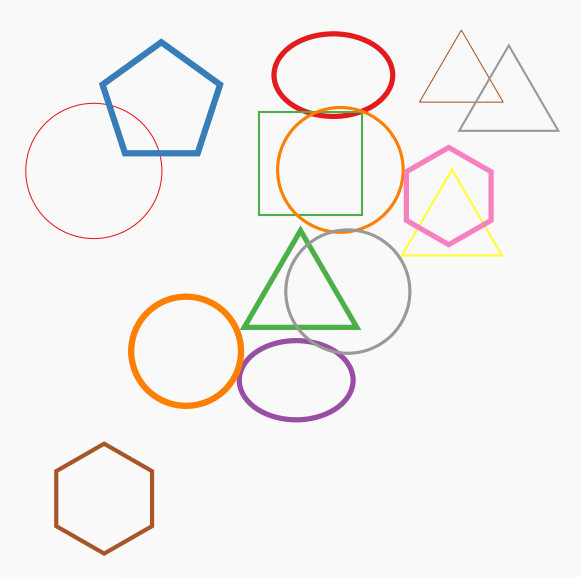[{"shape": "oval", "thickness": 2.5, "radius": 0.51, "center": [0.574, 0.869]}, {"shape": "circle", "thickness": 0.5, "radius": 0.59, "center": [0.161, 0.703]}, {"shape": "pentagon", "thickness": 3, "radius": 0.53, "center": [0.278, 0.82]}, {"shape": "triangle", "thickness": 2.5, "radius": 0.56, "center": [0.517, 0.488]}, {"shape": "square", "thickness": 1, "radius": 0.44, "center": [0.534, 0.716]}, {"shape": "oval", "thickness": 2.5, "radius": 0.49, "center": [0.51, 0.341]}, {"shape": "circle", "thickness": 3, "radius": 0.47, "center": [0.32, 0.391]}, {"shape": "circle", "thickness": 1.5, "radius": 0.54, "center": [0.586, 0.705]}, {"shape": "triangle", "thickness": 1, "radius": 0.5, "center": [0.778, 0.606]}, {"shape": "triangle", "thickness": 0.5, "radius": 0.42, "center": [0.794, 0.864]}, {"shape": "hexagon", "thickness": 2, "radius": 0.48, "center": [0.179, 0.136]}, {"shape": "hexagon", "thickness": 2.5, "radius": 0.42, "center": [0.772, 0.66]}, {"shape": "circle", "thickness": 1.5, "radius": 0.53, "center": [0.598, 0.494]}, {"shape": "triangle", "thickness": 1, "radius": 0.49, "center": [0.875, 0.822]}]